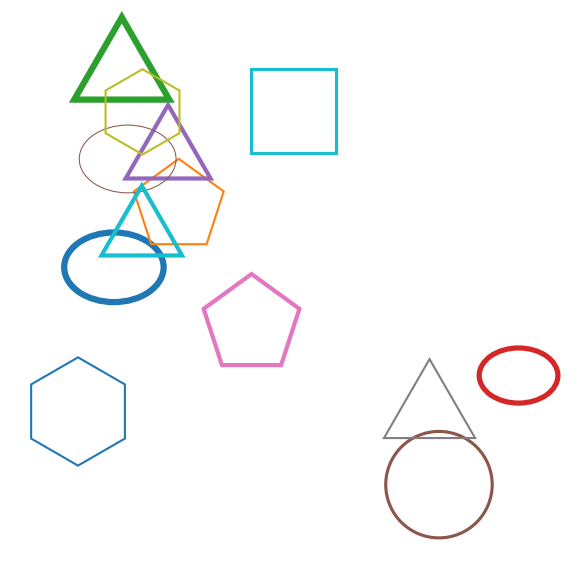[{"shape": "oval", "thickness": 3, "radius": 0.43, "center": [0.197, 0.536]}, {"shape": "hexagon", "thickness": 1, "radius": 0.47, "center": [0.135, 0.287]}, {"shape": "pentagon", "thickness": 1, "radius": 0.41, "center": [0.31, 0.642]}, {"shape": "triangle", "thickness": 3, "radius": 0.48, "center": [0.211, 0.874]}, {"shape": "oval", "thickness": 2.5, "radius": 0.34, "center": [0.898, 0.349]}, {"shape": "triangle", "thickness": 2, "radius": 0.42, "center": [0.291, 0.733]}, {"shape": "oval", "thickness": 0.5, "radius": 0.42, "center": [0.221, 0.724]}, {"shape": "circle", "thickness": 1.5, "radius": 0.46, "center": [0.76, 0.16]}, {"shape": "pentagon", "thickness": 2, "radius": 0.44, "center": [0.436, 0.437]}, {"shape": "triangle", "thickness": 1, "radius": 0.46, "center": [0.744, 0.286]}, {"shape": "hexagon", "thickness": 1, "radius": 0.37, "center": [0.247, 0.805]}, {"shape": "square", "thickness": 1.5, "radius": 0.37, "center": [0.508, 0.807]}, {"shape": "triangle", "thickness": 2, "radius": 0.4, "center": [0.245, 0.597]}]